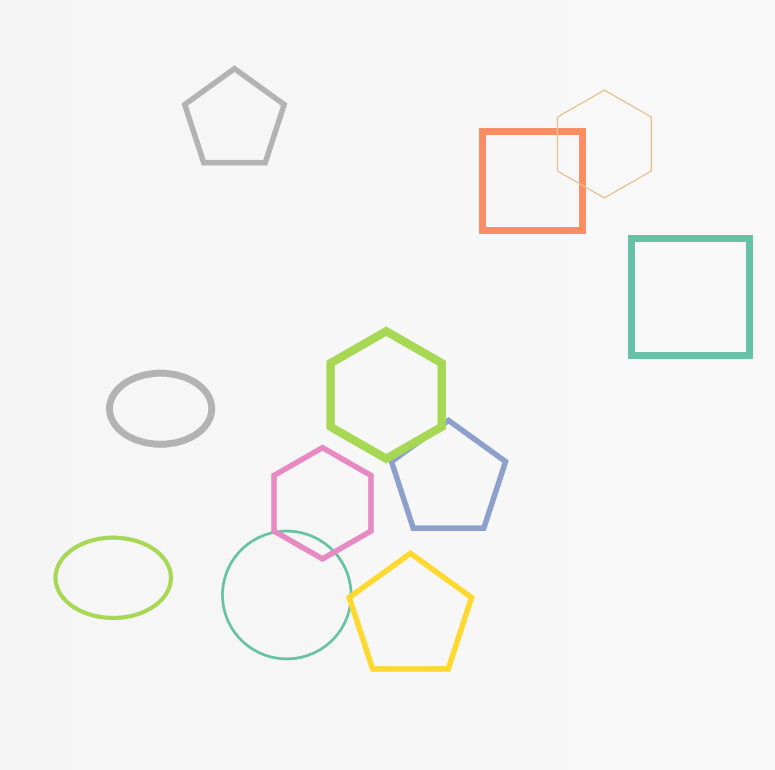[{"shape": "circle", "thickness": 1, "radius": 0.41, "center": [0.37, 0.227]}, {"shape": "square", "thickness": 2.5, "radius": 0.38, "center": [0.89, 0.615]}, {"shape": "square", "thickness": 2.5, "radius": 0.32, "center": [0.686, 0.766]}, {"shape": "pentagon", "thickness": 2, "radius": 0.39, "center": [0.579, 0.377]}, {"shape": "hexagon", "thickness": 2, "radius": 0.36, "center": [0.416, 0.346]}, {"shape": "oval", "thickness": 1.5, "radius": 0.37, "center": [0.146, 0.25]}, {"shape": "hexagon", "thickness": 3, "radius": 0.41, "center": [0.498, 0.487]}, {"shape": "pentagon", "thickness": 2, "radius": 0.41, "center": [0.53, 0.198]}, {"shape": "hexagon", "thickness": 0.5, "radius": 0.35, "center": [0.78, 0.813]}, {"shape": "pentagon", "thickness": 2, "radius": 0.34, "center": [0.303, 0.843]}, {"shape": "oval", "thickness": 2.5, "radius": 0.33, "center": [0.207, 0.469]}]